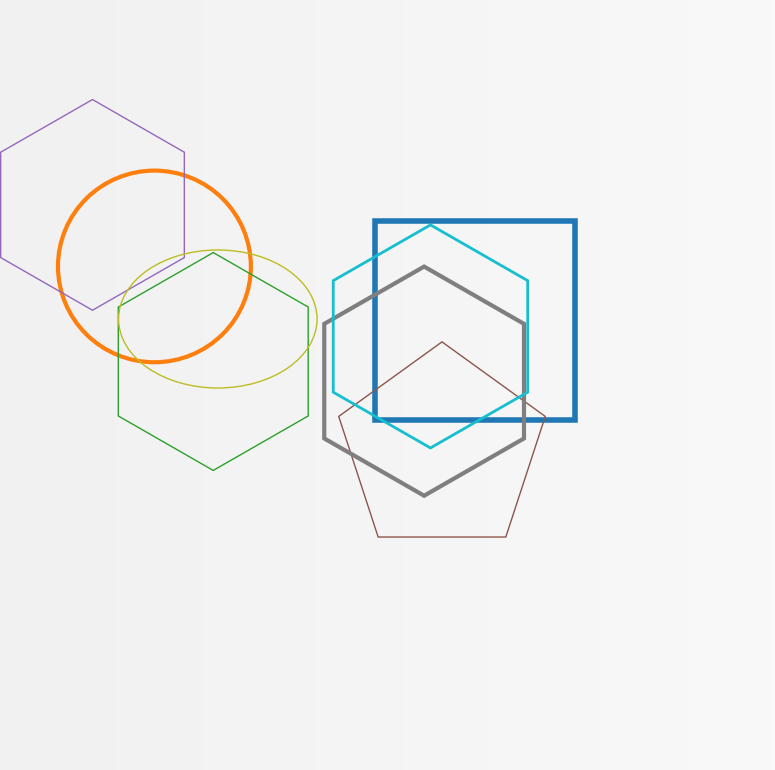[{"shape": "square", "thickness": 2, "radius": 0.65, "center": [0.613, 0.584]}, {"shape": "circle", "thickness": 1.5, "radius": 0.62, "center": [0.199, 0.654]}, {"shape": "hexagon", "thickness": 0.5, "radius": 0.71, "center": [0.275, 0.531]}, {"shape": "hexagon", "thickness": 0.5, "radius": 0.68, "center": [0.119, 0.734]}, {"shape": "pentagon", "thickness": 0.5, "radius": 0.7, "center": [0.57, 0.416]}, {"shape": "hexagon", "thickness": 1.5, "radius": 0.74, "center": [0.547, 0.505]}, {"shape": "oval", "thickness": 0.5, "radius": 0.64, "center": [0.281, 0.586]}, {"shape": "hexagon", "thickness": 1, "radius": 0.72, "center": [0.555, 0.563]}]